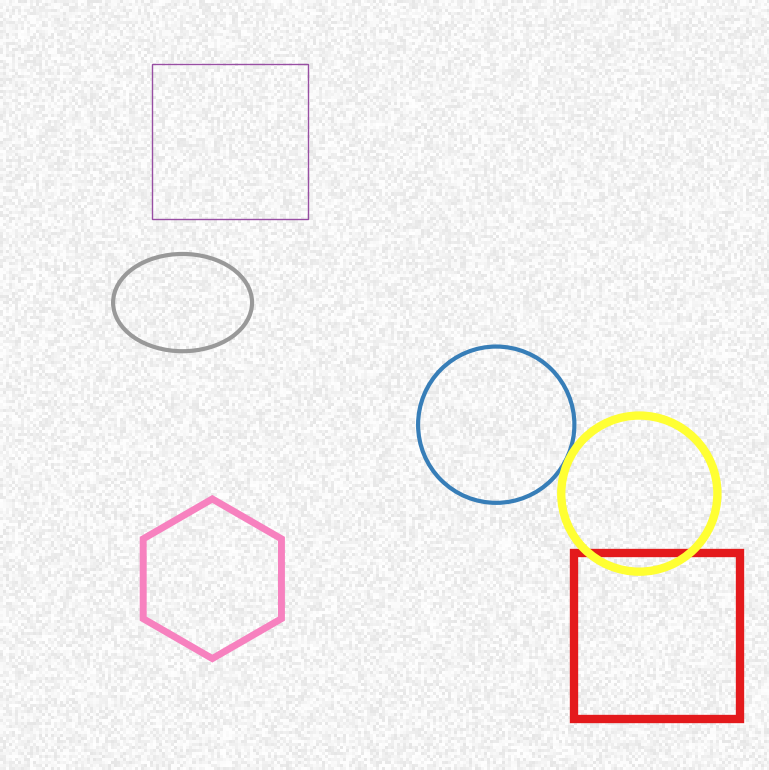[{"shape": "square", "thickness": 3, "radius": 0.54, "center": [0.853, 0.174]}, {"shape": "circle", "thickness": 1.5, "radius": 0.51, "center": [0.644, 0.448]}, {"shape": "square", "thickness": 0.5, "radius": 0.51, "center": [0.299, 0.816]}, {"shape": "circle", "thickness": 3, "radius": 0.51, "center": [0.83, 0.359]}, {"shape": "hexagon", "thickness": 2.5, "radius": 0.52, "center": [0.276, 0.248]}, {"shape": "oval", "thickness": 1.5, "radius": 0.45, "center": [0.237, 0.607]}]